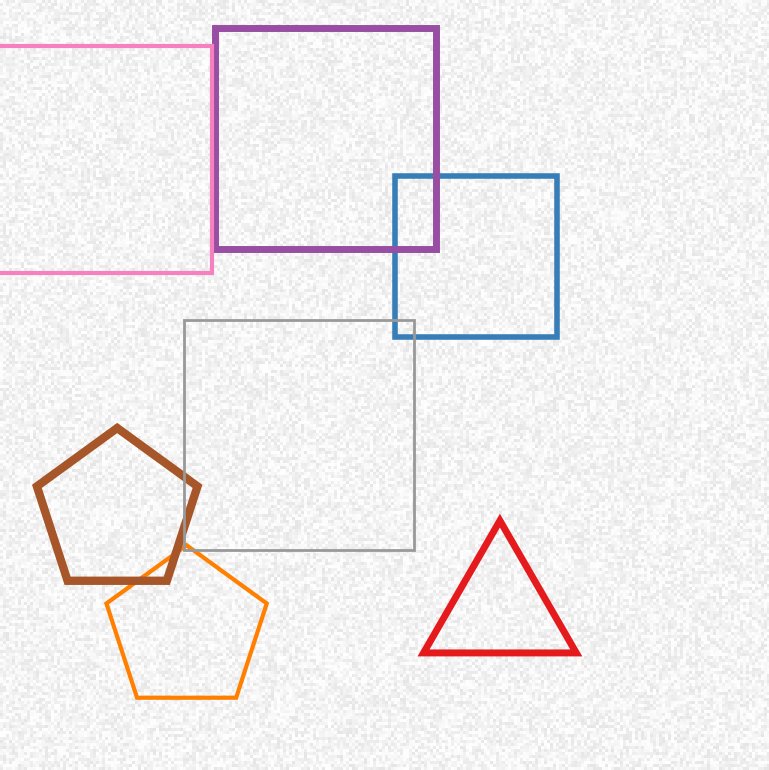[{"shape": "triangle", "thickness": 2.5, "radius": 0.57, "center": [0.649, 0.209]}, {"shape": "square", "thickness": 2, "radius": 0.52, "center": [0.618, 0.667]}, {"shape": "square", "thickness": 2.5, "radius": 0.72, "center": [0.423, 0.821]}, {"shape": "pentagon", "thickness": 1.5, "radius": 0.55, "center": [0.242, 0.182]}, {"shape": "pentagon", "thickness": 3, "radius": 0.55, "center": [0.152, 0.334]}, {"shape": "square", "thickness": 1.5, "radius": 0.74, "center": [0.128, 0.793]}, {"shape": "square", "thickness": 1, "radius": 0.75, "center": [0.389, 0.435]}]